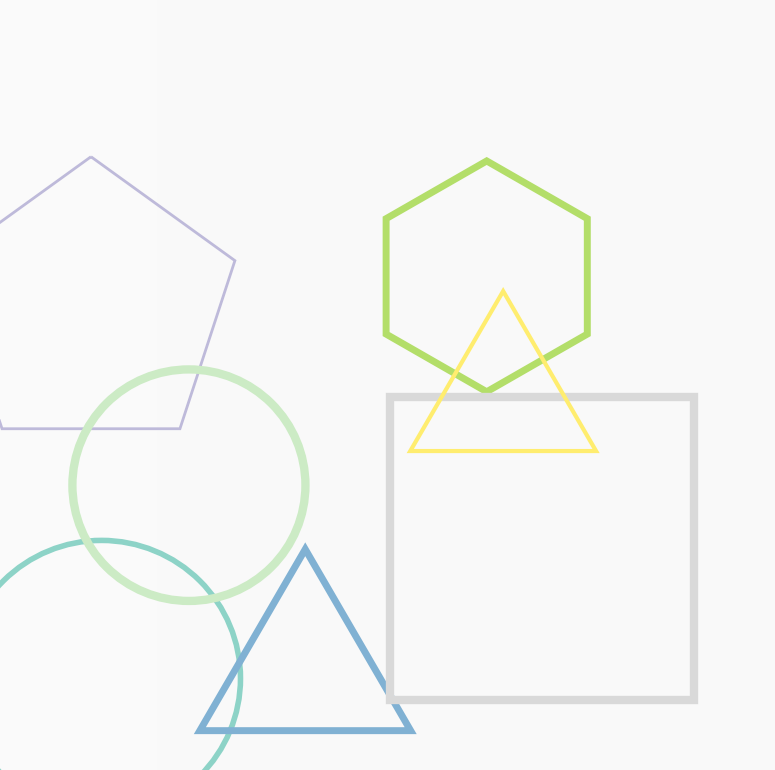[{"shape": "circle", "thickness": 2, "radius": 0.9, "center": [0.131, 0.119]}, {"shape": "pentagon", "thickness": 1, "radius": 0.98, "center": [0.117, 0.601]}, {"shape": "triangle", "thickness": 2.5, "radius": 0.79, "center": [0.394, 0.13]}, {"shape": "hexagon", "thickness": 2.5, "radius": 0.75, "center": [0.628, 0.641]}, {"shape": "square", "thickness": 3, "radius": 0.98, "center": [0.699, 0.288]}, {"shape": "circle", "thickness": 3, "radius": 0.75, "center": [0.244, 0.37]}, {"shape": "triangle", "thickness": 1.5, "radius": 0.69, "center": [0.649, 0.483]}]